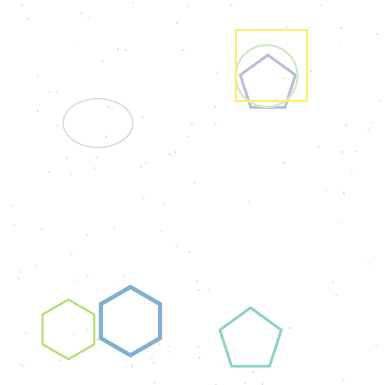[{"shape": "pentagon", "thickness": 2, "radius": 0.42, "center": [0.651, 0.117]}, {"shape": "pentagon", "thickness": 2, "radius": 0.38, "center": [0.696, 0.782]}, {"shape": "hexagon", "thickness": 3, "radius": 0.44, "center": [0.339, 0.166]}, {"shape": "hexagon", "thickness": 1.5, "radius": 0.39, "center": [0.178, 0.144]}, {"shape": "oval", "thickness": 1, "radius": 0.45, "center": [0.254, 0.68]}, {"shape": "circle", "thickness": 1.5, "radius": 0.4, "center": [0.693, 0.803]}, {"shape": "square", "thickness": 1.5, "radius": 0.46, "center": [0.705, 0.831]}]